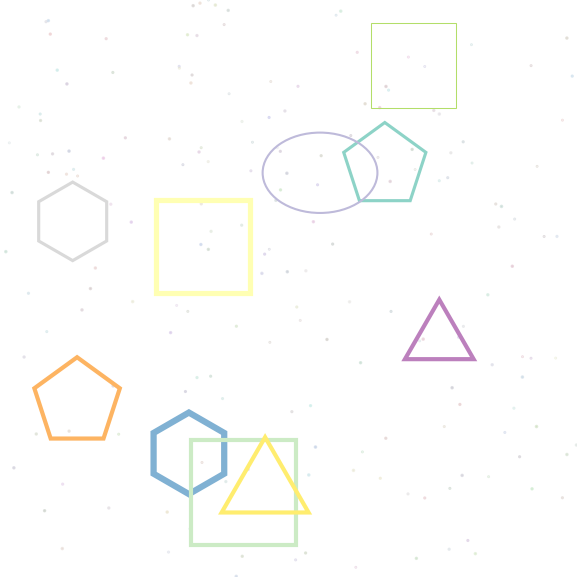[{"shape": "pentagon", "thickness": 1.5, "radius": 0.37, "center": [0.666, 0.712]}, {"shape": "square", "thickness": 2.5, "radius": 0.4, "center": [0.352, 0.573]}, {"shape": "oval", "thickness": 1, "radius": 0.5, "center": [0.554, 0.7]}, {"shape": "hexagon", "thickness": 3, "radius": 0.35, "center": [0.327, 0.214]}, {"shape": "pentagon", "thickness": 2, "radius": 0.39, "center": [0.133, 0.303]}, {"shape": "square", "thickness": 0.5, "radius": 0.37, "center": [0.716, 0.886]}, {"shape": "hexagon", "thickness": 1.5, "radius": 0.34, "center": [0.126, 0.616]}, {"shape": "triangle", "thickness": 2, "radius": 0.34, "center": [0.761, 0.412]}, {"shape": "square", "thickness": 2, "radius": 0.45, "center": [0.422, 0.146]}, {"shape": "triangle", "thickness": 2, "radius": 0.43, "center": [0.459, 0.155]}]